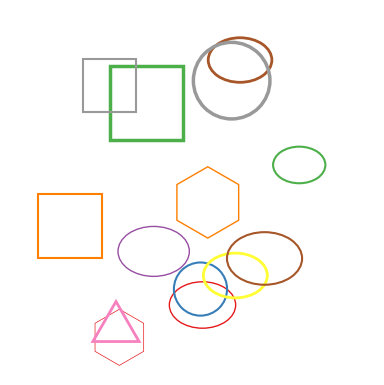[{"shape": "hexagon", "thickness": 0.5, "radius": 0.36, "center": [0.31, 0.124]}, {"shape": "oval", "thickness": 1, "radius": 0.43, "center": [0.526, 0.208]}, {"shape": "circle", "thickness": 1.5, "radius": 0.35, "center": [0.521, 0.249]}, {"shape": "square", "thickness": 2.5, "radius": 0.48, "center": [0.381, 0.733]}, {"shape": "oval", "thickness": 1.5, "radius": 0.34, "center": [0.777, 0.572]}, {"shape": "oval", "thickness": 1, "radius": 0.46, "center": [0.399, 0.347]}, {"shape": "square", "thickness": 1.5, "radius": 0.41, "center": [0.182, 0.413]}, {"shape": "hexagon", "thickness": 1, "radius": 0.46, "center": [0.54, 0.474]}, {"shape": "oval", "thickness": 2, "radius": 0.42, "center": [0.611, 0.284]}, {"shape": "oval", "thickness": 2, "radius": 0.41, "center": [0.623, 0.844]}, {"shape": "oval", "thickness": 1.5, "radius": 0.49, "center": [0.687, 0.329]}, {"shape": "triangle", "thickness": 2, "radius": 0.35, "center": [0.301, 0.148]}, {"shape": "circle", "thickness": 2.5, "radius": 0.5, "center": [0.602, 0.791]}, {"shape": "square", "thickness": 1.5, "radius": 0.34, "center": [0.284, 0.778]}]